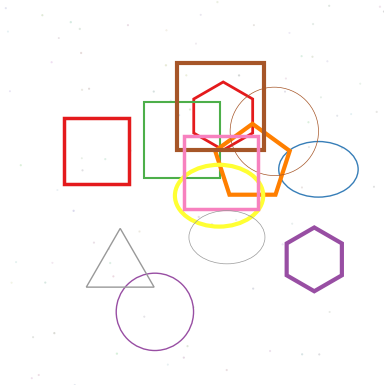[{"shape": "square", "thickness": 2.5, "radius": 0.43, "center": [0.251, 0.608]}, {"shape": "hexagon", "thickness": 2, "radius": 0.44, "center": [0.58, 0.699]}, {"shape": "oval", "thickness": 1, "radius": 0.52, "center": [0.827, 0.56]}, {"shape": "square", "thickness": 1.5, "radius": 0.49, "center": [0.472, 0.637]}, {"shape": "circle", "thickness": 1, "radius": 0.5, "center": [0.402, 0.19]}, {"shape": "hexagon", "thickness": 3, "radius": 0.41, "center": [0.816, 0.326]}, {"shape": "pentagon", "thickness": 3, "radius": 0.51, "center": [0.656, 0.577]}, {"shape": "oval", "thickness": 3, "radius": 0.57, "center": [0.569, 0.492]}, {"shape": "circle", "thickness": 0.5, "radius": 0.57, "center": [0.713, 0.659]}, {"shape": "square", "thickness": 3, "radius": 0.57, "center": [0.572, 0.724]}, {"shape": "square", "thickness": 2.5, "radius": 0.48, "center": [0.574, 0.552]}, {"shape": "triangle", "thickness": 1, "radius": 0.51, "center": [0.312, 0.305]}, {"shape": "oval", "thickness": 0.5, "radius": 0.49, "center": [0.589, 0.384]}]